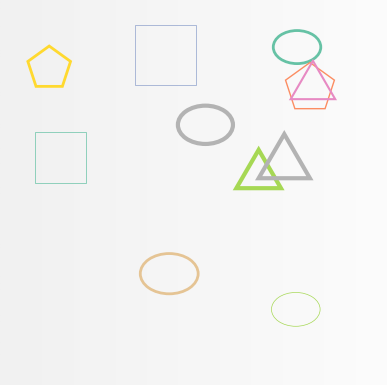[{"shape": "oval", "thickness": 2, "radius": 0.31, "center": [0.767, 0.878]}, {"shape": "square", "thickness": 0.5, "radius": 0.33, "center": [0.157, 0.59]}, {"shape": "pentagon", "thickness": 1, "radius": 0.33, "center": [0.8, 0.771]}, {"shape": "square", "thickness": 0.5, "radius": 0.39, "center": [0.427, 0.857]}, {"shape": "triangle", "thickness": 1.5, "radius": 0.33, "center": [0.808, 0.776]}, {"shape": "triangle", "thickness": 3, "radius": 0.33, "center": [0.667, 0.544]}, {"shape": "oval", "thickness": 0.5, "radius": 0.31, "center": [0.763, 0.196]}, {"shape": "pentagon", "thickness": 2, "radius": 0.29, "center": [0.127, 0.823]}, {"shape": "oval", "thickness": 2, "radius": 0.37, "center": [0.437, 0.289]}, {"shape": "oval", "thickness": 3, "radius": 0.36, "center": [0.53, 0.676]}, {"shape": "triangle", "thickness": 3, "radius": 0.38, "center": [0.734, 0.575]}]